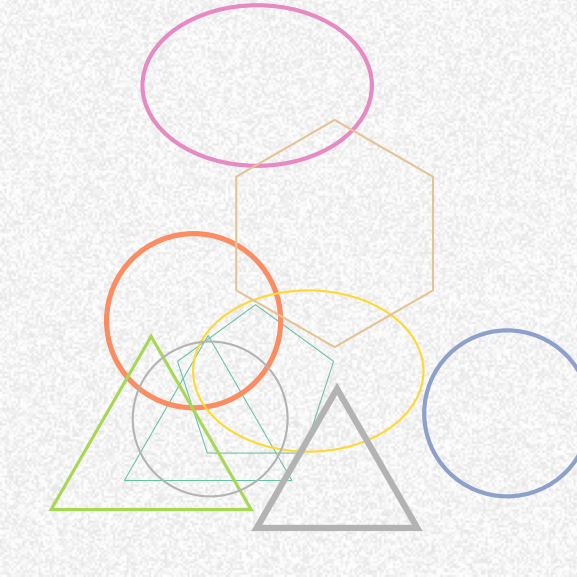[{"shape": "triangle", "thickness": 0.5, "radius": 0.84, "center": [0.36, 0.251]}, {"shape": "pentagon", "thickness": 0.5, "radius": 0.71, "center": [0.443, 0.33]}, {"shape": "circle", "thickness": 2.5, "radius": 0.75, "center": [0.335, 0.444]}, {"shape": "circle", "thickness": 2, "radius": 0.72, "center": [0.878, 0.283]}, {"shape": "oval", "thickness": 2, "radius": 0.99, "center": [0.445, 0.851]}, {"shape": "triangle", "thickness": 1.5, "radius": 1.0, "center": [0.262, 0.217]}, {"shape": "oval", "thickness": 1, "radius": 1.0, "center": [0.534, 0.357]}, {"shape": "hexagon", "thickness": 1, "radius": 0.98, "center": [0.579, 0.595]}, {"shape": "triangle", "thickness": 3, "radius": 0.8, "center": [0.584, 0.165]}, {"shape": "circle", "thickness": 1, "radius": 0.67, "center": [0.364, 0.274]}]